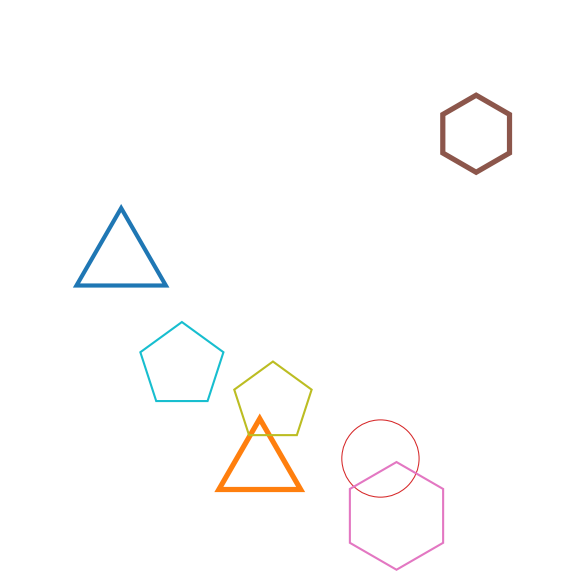[{"shape": "triangle", "thickness": 2, "radius": 0.45, "center": [0.21, 0.549]}, {"shape": "triangle", "thickness": 2.5, "radius": 0.41, "center": [0.45, 0.192]}, {"shape": "circle", "thickness": 0.5, "radius": 0.33, "center": [0.659, 0.205]}, {"shape": "hexagon", "thickness": 2.5, "radius": 0.33, "center": [0.825, 0.768]}, {"shape": "hexagon", "thickness": 1, "radius": 0.47, "center": [0.687, 0.106]}, {"shape": "pentagon", "thickness": 1, "radius": 0.35, "center": [0.473, 0.303]}, {"shape": "pentagon", "thickness": 1, "radius": 0.38, "center": [0.315, 0.366]}]